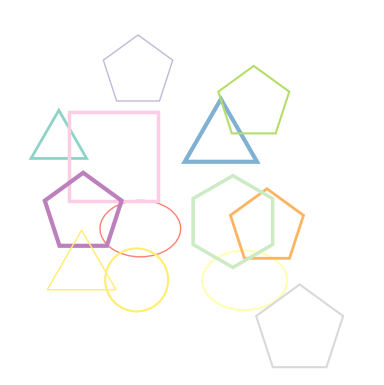[{"shape": "triangle", "thickness": 2, "radius": 0.42, "center": [0.153, 0.63]}, {"shape": "oval", "thickness": 1.5, "radius": 0.55, "center": [0.635, 0.272]}, {"shape": "pentagon", "thickness": 1, "radius": 0.47, "center": [0.359, 0.814]}, {"shape": "oval", "thickness": 1, "radius": 0.52, "center": [0.364, 0.406]}, {"shape": "triangle", "thickness": 3, "radius": 0.54, "center": [0.574, 0.634]}, {"shape": "pentagon", "thickness": 2, "radius": 0.5, "center": [0.693, 0.41]}, {"shape": "pentagon", "thickness": 1.5, "radius": 0.48, "center": [0.659, 0.732]}, {"shape": "square", "thickness": 2.5, "radius": 0.58, "center": [0.295, 0.594]}, {"shape": "pentagon", "thickness": 1.5, "radius": 0.59, "center": [0.778, 0.142]}, {"shape": "pentagon", "thickness": 3, "radius": 0.52, "center": [0.216, 0.446]}, {"shape": "hexagon", "thickness": 2.5, "radius": 0.6, "center": [0.605, 0.425]}, {"shape": "triangle", "thickness": 1, "radius": 0.52, "center": [0.212, 0.299]}, {"shape": "circle", "thickness": 1.5, "radius": 0.41, "center": [0.355, 0.273]}]